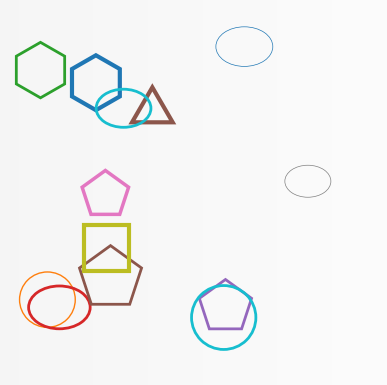[{"shape": "oval", "thickness": 0.5, "radius": 0.37, "center": [0.631, 0.879]}, {"shape": "hexagon", "thickness": 3, "radius": 0.36, "center": [0.247, 0.785]}, {"shape": "circle", "thickness": 1, "radius": 0.36, "center": [0.122, 0.222]}, {"shape": "hexagon", "thickness": 2, "radius": 0.36, "center": [0.104, 0.818]}, {"shape": "oval", "thickness": 2, "radius": 0.4, "center": [0.153, 0.202]}, {"shape": "pentagon", "thickness": 2, "radius": 0.35, "center": [0.582, 0.203]}, {"shape": "triangle", "thickness": 3, "radius": 0.3, "center": [0.393, 0.713]}, {"shape": "pentagon", "thickness": 2, "radius": 0.42, "center": [0.285, 0.278]}, {"shape": "pentagon", "thickness": 2.5, "radius": 0.32, "center": [0.272, 0.494]}, {"shape": "oval", "thickness": 0.5, "radius": 0.3, "center": [0.794, 0.529]}, {"shape": "square", "thickness": 3, "radius": 0.29, "center": [0.275, 0.356]}, {"shape": "oval", "thickness": 2, "radius": 0.35, "center": [0.319, 0.719]}, {"shape": "circle", "thickness": 2, "radius": 0.41, "center": [0.577, 0.175]}]